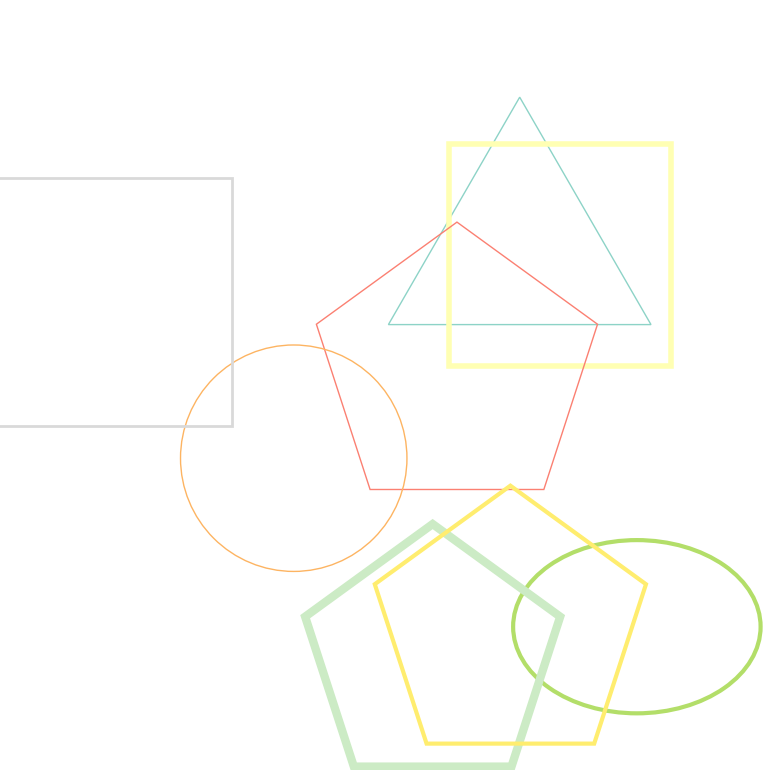[{"shape": "triangle", "thickness": 0.5, "radius": 0.98, "center": [0.675, 0.677]}, {"shape": "square", "thickness": 2, "radius": 0.72, "center": [0.727, 0.669]}, {"shape": "pentagon", "thickness": 0.5, "radius": 0.96, "center": [0.593, 0.52]}, {"shape": "circle", "thickness": 0.5, "radius": 0.74, "center": [0.381, 0.405]}, {"shape": "oval", "thickness": 1.5, "radius": 0.8, "center": [0.827, 0.186]}, {"shape": "square", "thickness": 1, "radius": 0.81, "center": [0.141, 0.608]}, {"shape": "pentagon", "thickness": 3, "radius": 0.87, "center": [0.562, 0.145]}, {"shape": "pentagon", "thickness": 1.5, "radius": 0.93, "center": [0.663, 0.184]}]